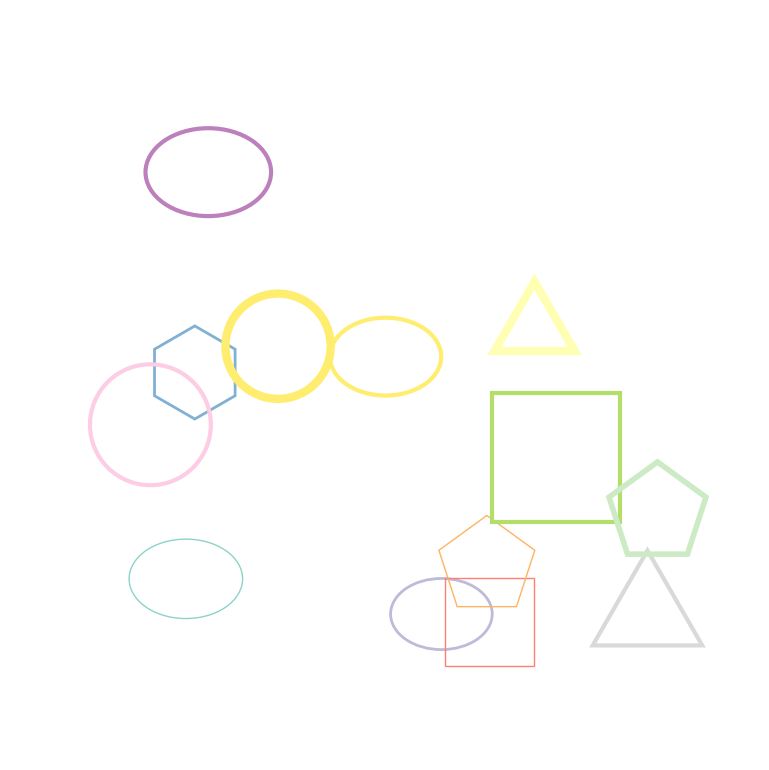[{"shape": "oval", "thickness": 0.5, "radius": 0.37, "center": [0.241, 0.248]}, {"shape": "triangle", "thickness": 3, "radius": 0.3, "center": [0.694, 0.574]}, {"shape": "oval", "thickness": 1, "radius": 0.33, "center": [0.573, 0.203]}, {"shape": "square", "thickness": 0.5, "radius": 0.29, "center": [0.636, 0.192]}, {"shape": "hexagon", "thickness": 1, "radius": 0.3, "center": [0.253, 0.516]}, {"shape": "pentagon", "thickness": 0.5, "radius": 0.33, "center": [0.632, 0.265]}, {"shape": "square", "thickness": 1.5, "radius": 0.42, "center": [0.722, 0.406]}, {"shape": "circle", "thickness": 1.5, "radius": 0.39, "center": [0.195, 0.448]}, {"shape": "triangle", "thickness": 1.5, "radius": 0.41, "center": [0.841, 0.203]}, {"shape": "oval", "thickness": 1.5, "radius": 0.41, "center": [0.271, 0.776]}, {"shape": "pentagon", "thickness": 2, "radius": 0.33, "center": [0.854, 0.334]}, {"shape": "circle", "thickness": 3, "radius": 0.34, "center": [0.361, 0.55]}, {"shape": "oval", "thickness": 1.5, "radius": 0.36, "center": [0.501, 0.537]}]